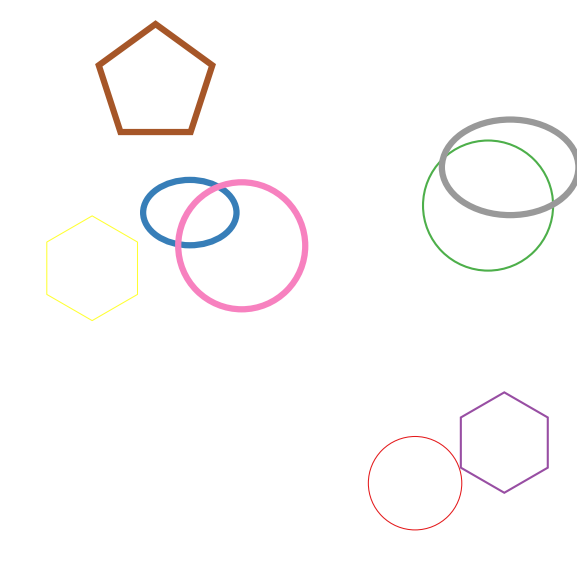[{"shape": "circle", "thickness": 0.5, "radius": 0.4, "center": [0.719, 0.162]}, {"shape": "oval", "thickness": 3, "radius": 0.4, "center": [0.329, 0.631]}, {"shape": "circle", "thickness": 1, "radius": 0.56, "center": [0.845, 0.643]}, {"shape": "hexagon", "thickness": 1, "radius": 0.43, "center": [0.873, 0.233]}, {"shape": "hexagon", "thickness": 0.5, "radius": 0.45, "center": [0.16, 0.535]}, {"shape": "pentagon", "thickness": 3, "radius": 0.52, "center": [0.269, 0.854]}, {"shape": "circle", "thickness": 3, "radius": 0.55, "center": [0.419, 0.574]}, {"shape": "oval", "thickness": 3, "radius": 0.59, "center": [0.883, 0.709]}]